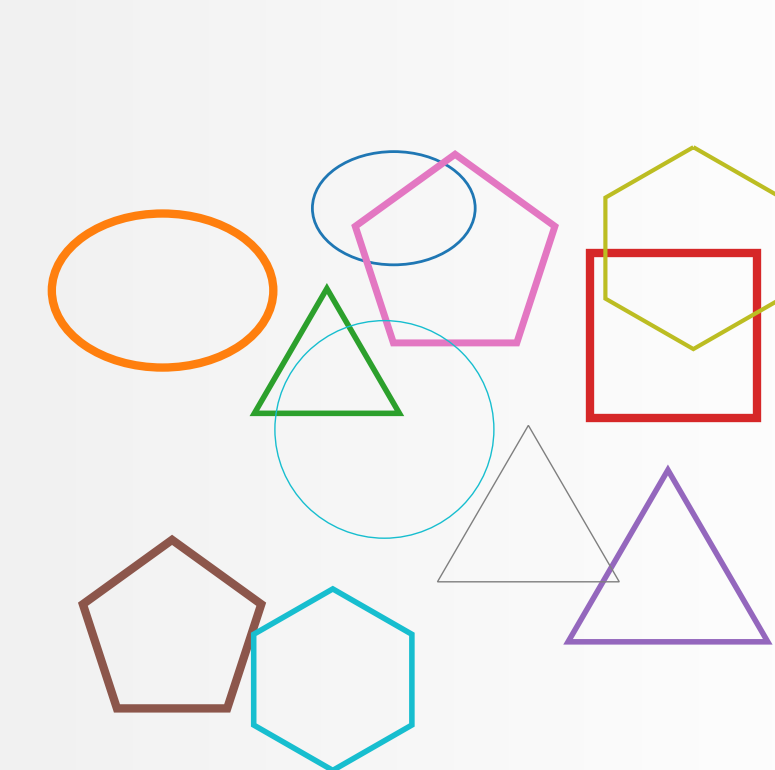[{"shape": "oval", "thickness": 1, "radius": 0.53, "center": [0.508, 0.73]}, {"shape": "oval", "thickness": 3, "radius": 0.71, "center": [0.21, 0.623]}, {"shape": "triangle", "thickness": 2, "radius": 0.54, "center": [0.422, 0.517]}, {"shape": "square", "thickness": 3, "radius": 0.54, "center": [0.869, 0.564]}, {"shape": "triangle", "thickness": 2, "radius": 0.74, "center": [0.862, 0.241]}, {"shape": "pentagon", "thickness": 3, "radius": 0.61, "center": [0.222, 0.178]}, {"shape": "pentagon", "thickness": 2.5, "radius": 0.68, "center": [0.587, 0.664]}, {"shape": "triangle", "thickness": 0.5, "radius": 0.68, "center": [0.682, 0.312]}, {"shape": "hexagon", "thickness": 1.5, "radius": 0.66, "center": [0.895, 0.678]}, {"shape": "circle", "thickness": 0.5, "radius": 0.71, "center": [0.496, 0.442]}, {"shape": "hexagon", "thickness": 2, "radius": 0.59, "center": [0.429, 0.117]}]